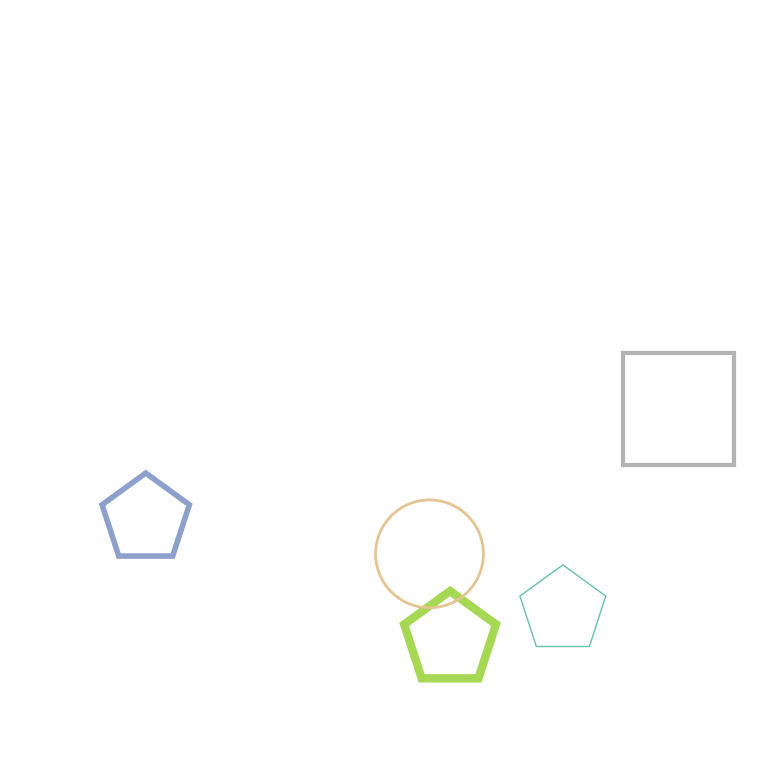[{"shape": "pentagon", "thickness": 0.5, "radius": 0.29, "center": [0.731, 0.208]}, {"shape": "pentagon", "thickness": 2, "radius": 0.3, "center": [0.189, 0.326]}, {"shape": "pentagon", "thickness": 3, "radius": 0.31, "center": [0.584, 0.17]}, {"shape": "circle", "thickness": 1, "radius": 0.35, "center": [0.558, 0.281]}, {"shape": "square", "thickness": 1.5, "radius": 0.36, "center": [0.881, 0.469]}]